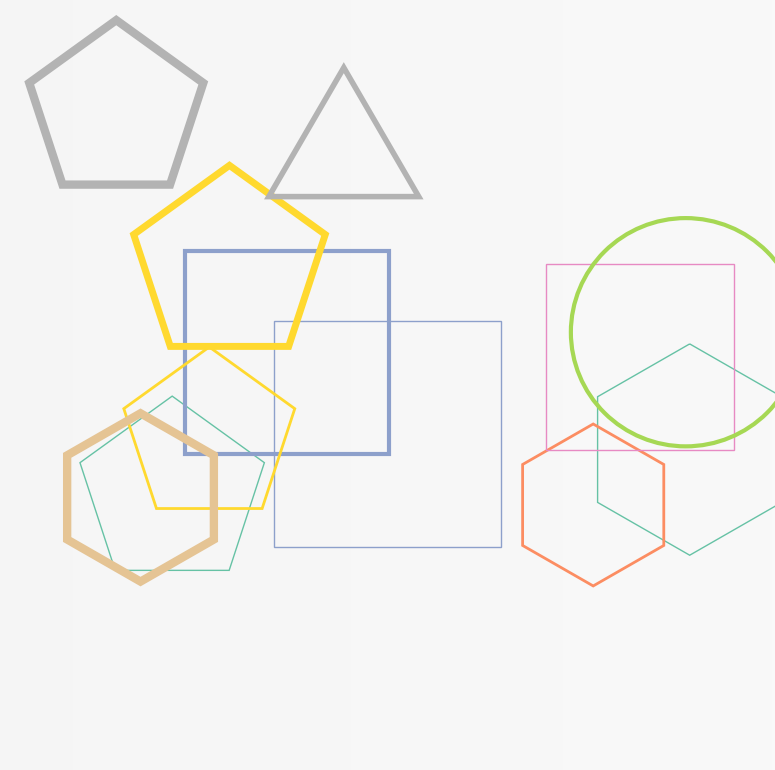[{"shape": "hexagon", "thickness": 0.5, "radius": 0.69, "center": [0.89, 0.416]}, {"shape": "pentagon", "thickness": 0.5, "radius": 0.63, "center": [0.222, 0.36]}, {"shape": "hexagon", "thickness": 1, "radius": 0.53, "center": [0.765, 0.344]}, {"shape": "square", "thickness": 1.5, "radius": 0.66, "center": [0.37, 0.542]}, {"shape": "square", "thickness": 0.5, "radius": 0.73, "center": [0.5, 0.437]}, {"shape": "square", "thickness": 0.5, "radius": 0.61, "center": [0.826, 0.536]}, {"shape": "circle", "thickness": 1.5, "radius": 0.74, "center": [0.885, 0.569]}, {"shape": "pentagon", "thickness": 1, "radius": 0.58, "center": [0.27, 0.433]}, {"shape": "pentagon", "thickness": 2.5, "radius": 0.65, "center": [0.296, 0.655]}, {"shape": "hexagon", "thickness": 3, "radius": 0.55, "center": [0.181, 0.354]}, {"shape": "triangle", "thickness": 2, "radius": 0.56, "center": [0.444, 0.8]}, {"shape": "pentagon", "thickness": 3, "radius": 0.59, "center": [0.15, 0.856]}]